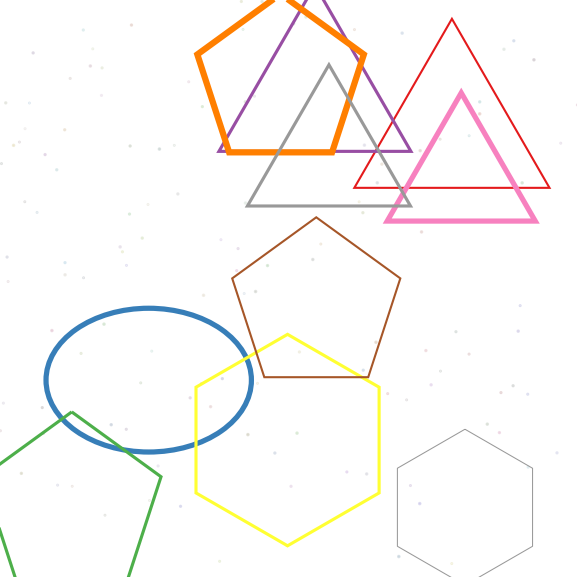[{"shape": "triangle", "thickness": 1, "radius": 0.98, "center": [0.783, 0.771]}, {"shape": "oval", "thickness": 2.5, "radius": 0.89, "center": [0.258, 0.341]}, {"shape": "pentagon", "thickness": 1.5, "radius": 0.81, "center": [0.124, 0.123]}, {"shape": "triangle", "thickness": 1.5, "radius": 0.96, "center": [0.545, 0.833]}, {"shape": "pentagon", "thickness": 3, "radius": 0.76, "center": [0.486, 0.858]}, {"shape": "hexagon", "thickness": 1.5, "radius": 0.92, "center": [0.498, 0.237]}, {"shape": "pentagon", "thickness": 1, "radius": 0.77, "center": [0.548, 0.47]}, {"shape": "triangle", "thickness": 2.5, "radius": 0.74, "center": [0.799, 0.69]}, {"shape": "hexagon", "thickness": 0.5, "radius": 0.68, "center": [0.805, 0.121]}, {"shape": "triangle", "thickness": 1.5, "radius": 0.82, "center": [0.57, 0.724]}]